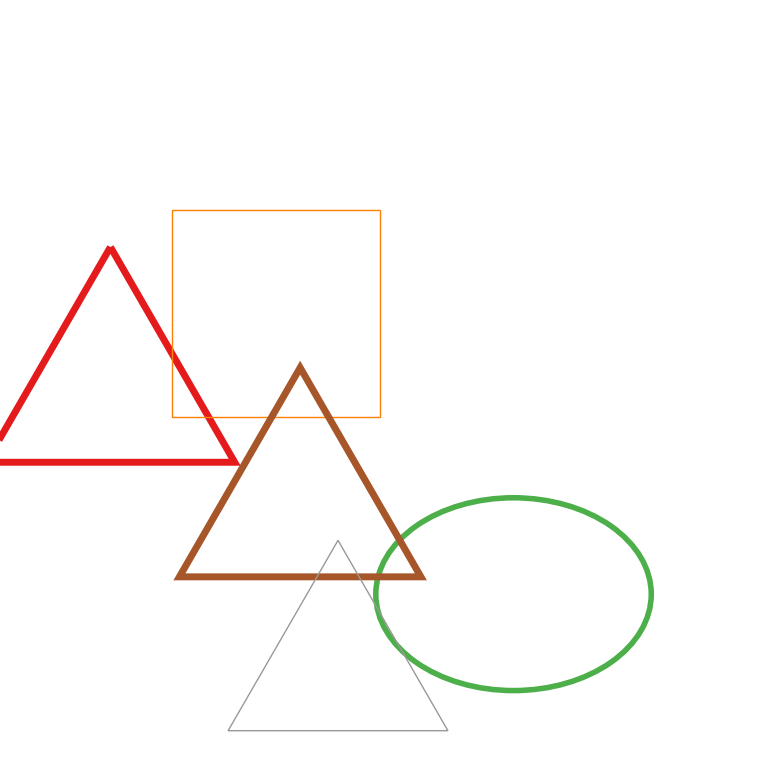[{"shape": "triangle", "thickness": 2.5, "radius": 0.93, "center": [0.143, 0.493]}, {"shape": "oval", "thickness": 2, "radius": 0.89, "center": [0.667, 0.228]}, {"shape": "square", "thickness": 0.5, "radius": 0.67, "center": [0.358, 0.593]}, {"shape": "triangle", "thickness": 2.5, "radius": 0.91, "center": [0.39, 0.341]}, {"shape": "triangle", "thickness": 0.5, "radius": 0.82, "center": [0.439, 0.133]}]